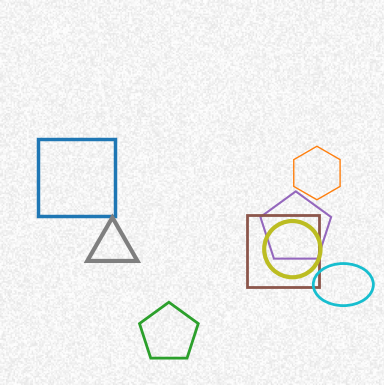[{"shape": "square", "thickness": 2.5, "radius": 0.5, "center": [0.198, 0.539]}, {"shape": "hexagon", "thickness": 1, "radius": 0.35, "center": [0.823, 0.551]}, {"shape": "pentagon", "thickness": 2, "radius": 0.4, "center": [0.439, 0.135]}, {"shape": "pentagon", "thickness": 1.5, "radius": 0.48, "center": [0.768, 0.406]}, {"shape": "square", "thickness": 2, "radius": 0.46, "center": [0.735, 0.348]}, {"shape": "triangle", "thickness": 3, "radius": 0.38, "center": [0.292, 0.36]}, {"shape": "circle", "thickness": 3, "radius": 0.37, "center": [0.759, 0.353]}, {"shape": "oval", "thickness": 2, "radius": 0.39, "center": [0.892, 0.261]}]